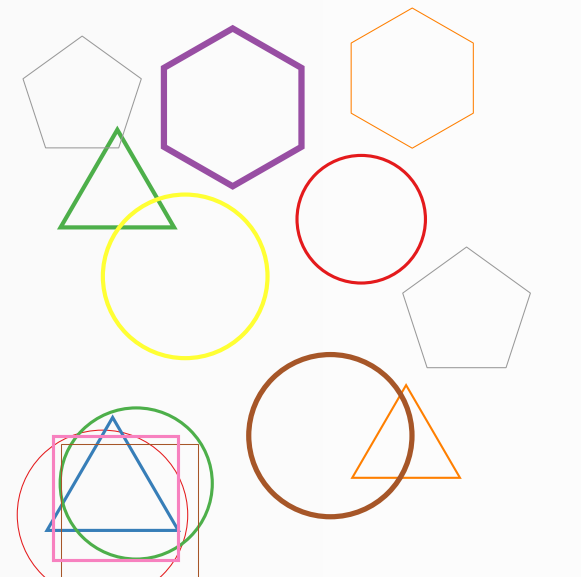[{"shape": "circle", "thickness": 0.5, "radius": 0.73, "center": [0.176, 0.108]}, {"shape": "circle", "thickness": 1.5, "radius": 0.55, "center": [0.621, 0.62]}, {"shape": "triangle", "thickness": 1.5, "radius": 0.65, "center": [0.194, 0.146]}, {"shape": "triangle", "thickness": 2, "radius": 0.56, "center": [0.202, 0.662]}, {"shape": "circle", "thickness": 1.5, "radius": 0.65, "center": [0.234, 0.162]}, {"shape": "hexagon", "thickness": 3, "radius": 0.68, "center": [0.4, 0.813]}, {"shape": "hexagon", "thickness": 0.5, "radius": 0.61, "center": [0.709, 0.864]}, {"shape": "triangle", "thickness": 1, "radius": 0.53, "center": [0.699, 0.225]}, {"shape": "circle", "thickness": 2, "radius": 0.71, "center": [0.319, 0.521]}, {"shape": "circle", "thickness": 2.5, "radius": 0.7, "center": [0.568, 0.245]}, {"shape": "square", "thickness": 0.5, "radius": 0.59, "center": [0.222, 0.112]}, {"shape": "square", "thickness": 1.5, "radius": 0.54, "center": [0.198, 0.137]}, {"shape": "pentagon", "thickness": 0.5, "radius": 0.58, "center": [0.803, 0.456]}, {"shape": "pentagon", "thickness": 0.5, "radius": 0.54, "center": [0.141, 0.83]}]